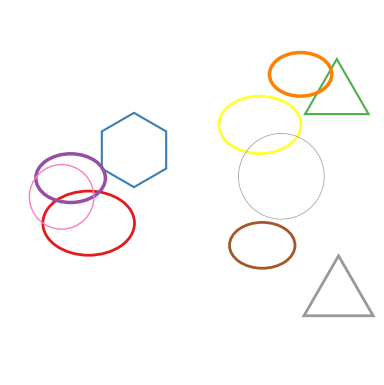[{"shape": "oval", "thickness": 2, "radius": 0.6, "center": [0.23, 0.42]}, {"shape": "hexagon", "thickness": 1.5, "radius": 0.48, "center": [0.348, 0.61]}, {"shape": "triangle", "thickness": 1.5, "radius": 0.48, "center": [0.875, 0.751]}, {"shape": "oval", "thickness": 2.5, "radius": 0.45, "center": [0.183, 0.537]}, {"shape": "oval", "thickness": 2.5, "radius": 0.4, "center": [0.781, 0.807]}, {"shape": "oval", "thickness": 2, "radius": 0.53, "center": [0.675, 0.676]}, {"shape": "oval", "thickness": 2, "radius": 0.43, "center": [0.681, 0.363]}, {"shape": "circle", "thickness": 1, "radius": 0.42, "center": [0.16, 0.489]}, {"shape": "circle", "thickness": 0.5, "radius": 0.56, "center": [0.731, 0.542]}, {"shape": "triangle", "thickness": 2, "radius": 0.52, "center": [0.879, 0.232]}]